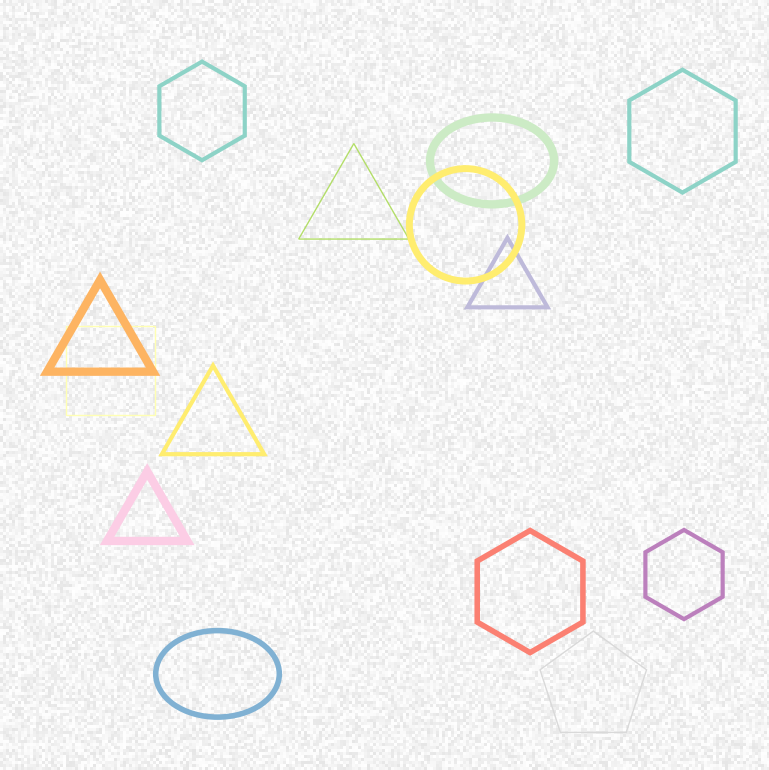[{"shape": "hexagon", "thickness": 1.5, "radius": 0.4, "center": [0.886, 0.83]}, {"shape": "hexagon", "thickness": 1.5, "radius": 0.32, "center": [0.262, 0.856]}, {"shape": "square", "thickness": 0.5, "radius": 0.29, "center": [0.144, 0.519]}, {"shape": "triangle", "thickness": 1.5, "radius": 0.3, "center": [0.659, 0.631]}, {"shape": "hexagon", "thickness": 2, "radius": 0.4, "center": [0.688, 0.232]}, {"shape": "oval", "thickness": 2, "radius": 0.4, "center": [0.282, 0.125]}, {"shape": "triangle", "thickness": 3, "radius": 0.4, "center": [0.13, 0.557]}, {"shape": "triangle", "thickness": 0.5, "radius": 0.41, "center": [0.46, 0.731]}, {"shape": "triangle", "thickness": 3, "radius": 0.3, "center": [0.191, 0.328]}, {"shape": "pentagon", "thickness": 0.5, "radius": 0.36, "center": [0.771, 0.108]}, {"shape": "hexagon", "thickness": 1.5, "radius": 0.29, "center": [0.888, 0.254]}, {"shape": "oval", "thickness": 3, "radius": 0.4, "center": [0.639, 0.791]}, {"shape": "triangle", "thickness": 1.5, "radius": 0.38, "center": [0.277, 0.449]}, {"shape": "circle", "thickness": 2.5, "radius": 0.37, "center": [0.605, 0.708]}]